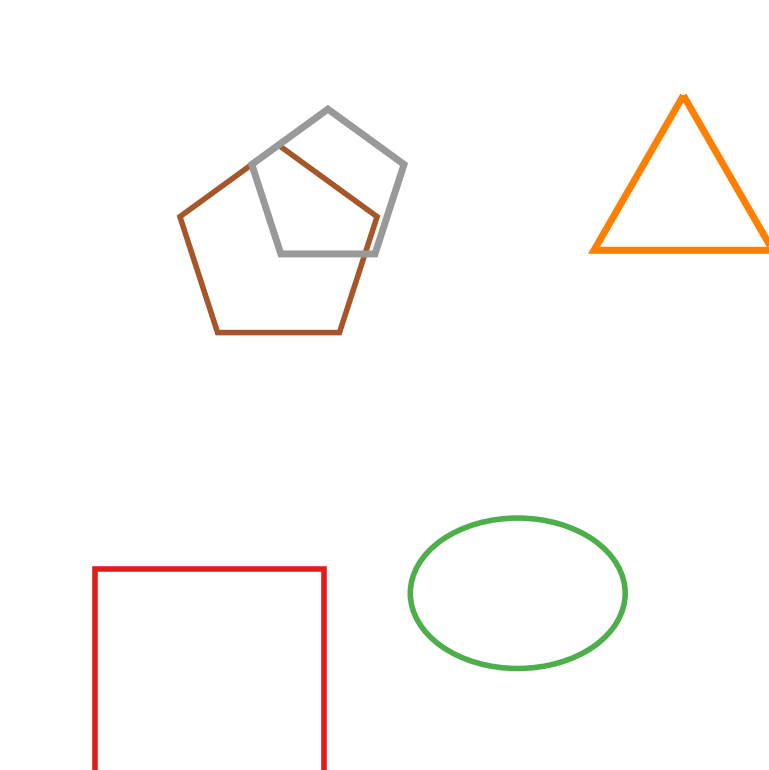[{"shape": "square", "thickness": 2, "radius": 0.74, "center": [0.272, 0.112]}, {"shape": "oval", "thickness": 2, "radius": 0.7, "center": [0.672, 0.23]}, {"shape": "triangle", "thickness": 2.5, "radius": 0.67, "center": [0.887, 0.742]}, {"shape": "pentagon", "thickness": 2, "radius": 0.67, "center": [0.362, 0.677]}, {"shape": "pentagon", "thickness": 2.5, "radius": 0.52, "center": [0.426, 0.754]}]